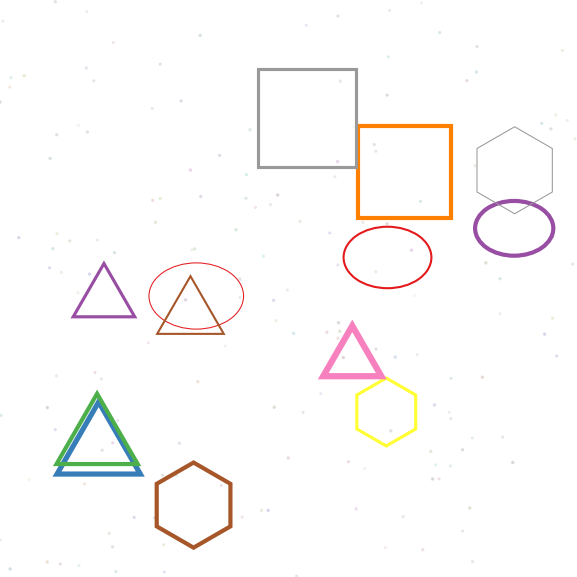[{"shape": "oval", "thickness": 1, "radius": 0.38, "center": [0.671, 0.553]}, {"shape": "oval", "thickness": 0.5, "radius": 0.41, "center": [0.34, 0.487]}, {"shape": "triangle", "thickness": 2.5, "radius": 0.42, "center": [0.171, 0.22]}, {"shape": "triangle", "thickness": 2, "radius": 0.41, "center": [0.168, 0.236]}, {"shape": "oval", "thickness": 2, "radius": 0.34, "center": [0.89, 0.604]}, {"shape": "triangle", "thickness": 1.5, "radius": 0.31, "center": [0.18, 0.481]}, {"shape": "square", "thickness": 2, "radius": 0.4, "center": [0.7, 0.701]}, {"shape": "hexagon", "thickness": 1.5, "radius": 0.29, "center": [0.669, 0.286]}, {"shape": "triangle", "thickness": 1, "radius": 0.33, "center": [0.33, 0.454]}, {"shape": "hexagon", "thickness": 2, "radius": 0.37, "center": [0.335, 0.125]}, {"shape": "triangle", "thickness": 3, "radius": 0.29, "center": [0.61, 0.377]}, {"shape": "hexagon", "thickness": 0.5, "radius": 0.38, "center": [0.891, 0.704]}, {"shape": "square", "thickness": 1.5, "radius": 0.42, "center": [0.532, 0.795]}]